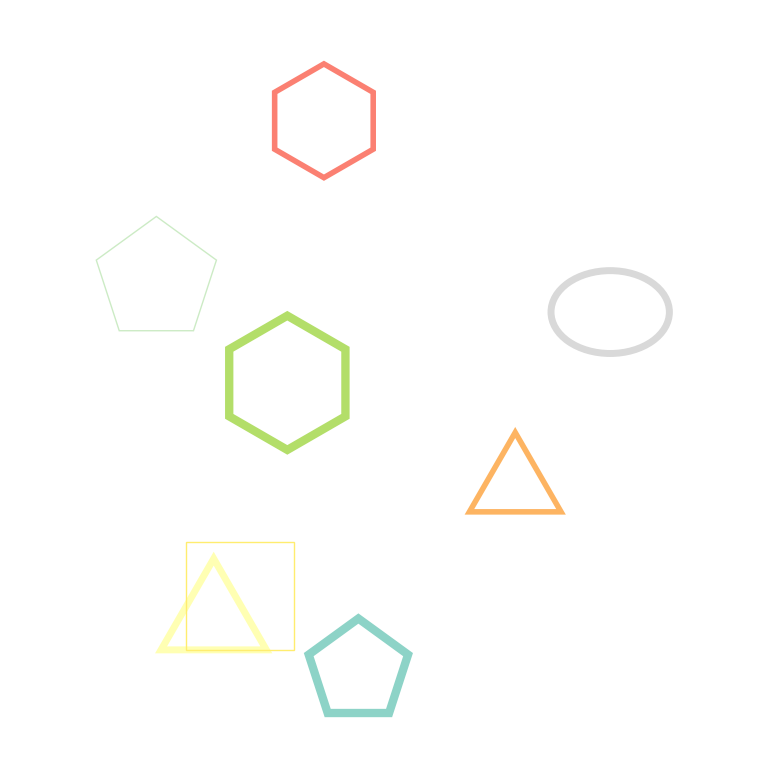[{"shape": "pentagon", "thickness": 3, "radius": 0.34, "center": [0.465, 0.129]}, {"shape": "triangle", "thickness": 2.5, "radius": 0.39, "center": [0.278, 0.196]}, {"shape": "hexagon", "thickness": 2, "radius": 0.37, "center": [0.421, 0.843]}, {"shape": "triangle", "thickness": 2, "radius": 0.34, "center": [0.669, 0.37]}, {"shape": "hexagon", "thickness": 3, "radius": 0.44, "center": [0.373, 0.503]}, {"shape": "oval", "thickness": 2.5, "radius": 0.38, "center": [0.792, 0.595]}, {"shape": "pentagon", "thickness": 0.5, "radius": 0.41, "center": [0.203, 0.637]}, {"shape": "square", "thickness": 0.5, "radius": 0.35, "center": [0.311, 0.226]}]